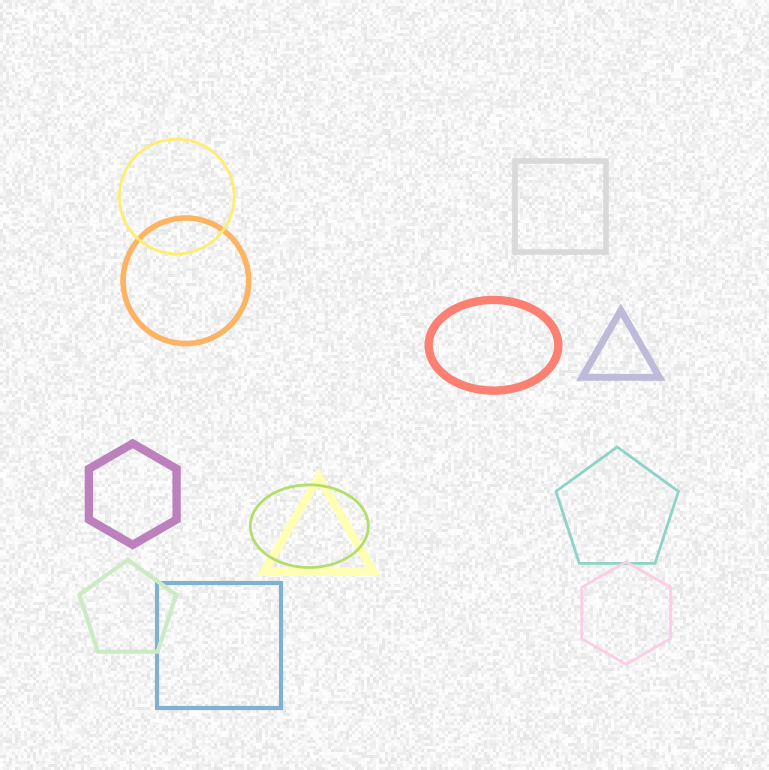[{"shape": "pentagon", "thickness": 1, "radius": 0.42, "center": [0.802, 0.336]}, {"shape": "triangle", "thickness": 3, "radius": 0.41, "center": [0.414, 0.299]}, {"shape": "triangle", "thickness": 2.5, "radius": 0.29, "center": [0.806, 0.539]}, {"shape": "oval", "thickness": 3, "radius": 0.42, "center": [0.641, 0.552]}, {"shape": "square", "thickness": 1.5, "radius": 0.4, "center": [0.284, 0.162]}, {"shape": "circle", "thickness": 2, "radius": 0.41, "center": [0.241, 0.635]}, {"shape": "oval", "thickness": 1, "radius": 0.38, "center": [0.402, 0.317]}, {"shape": "hexagon", "thickness": 1, "radius": 0.33, "center": [0.813, 0.204]}, {"shape": "square", "thickness": 2, "radius": 0.3, "center": [0.728, 0.732]}, {"shape": "hexagon", "thickness": 3, "radius": 0.33, "center": [0.172, 0.358]}, {"shape": "pentagon", "thickness": 1.5, "radius": 0.33, "center": [0.166, 0.207]}, {"shape": "circle", "thickness": 1, "radius": 0.37, "center": [0.23, 0.745]}]